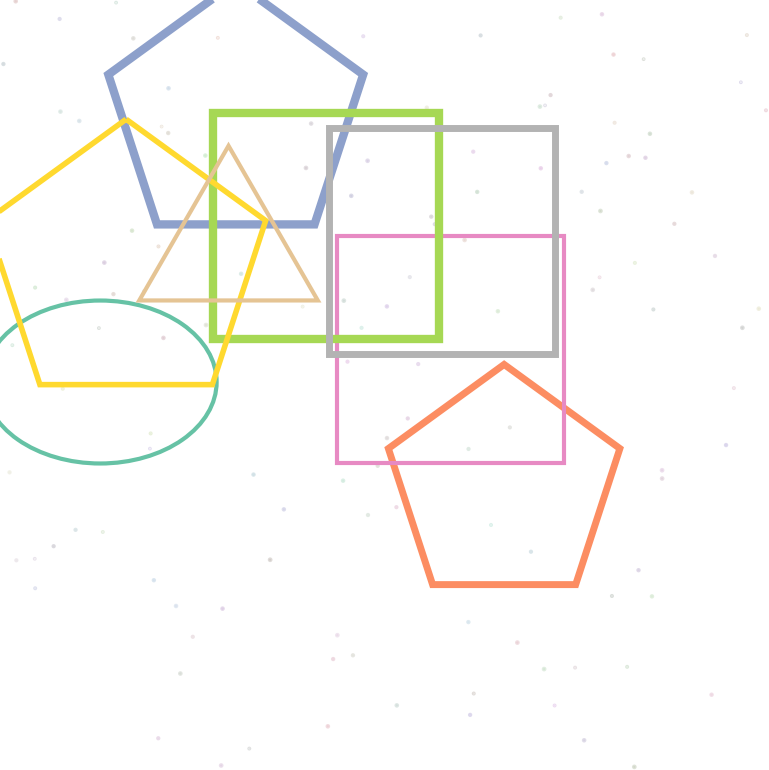[{"shape": "oval", "thickness": 1.5, "radius": 0.76, "center": [0.13, 0.504]}, {"shape": "pentagon", "thickness": 2.5, "radius": 0.79, "center": [0.655, 0.369]}, {"shape": "pentagon", "thickness": 3, "radius": 0.87, "center": [0.306, 0.849]}, {"shape": "square", "thickness": 1.5, "radius": 0.74, "center": [0.585, 0.546]}, {"shape": "square", "thickness": 3, "radius": 0.73, "center": [0.424, 0.707]}, {"shape": "pentagon", "thickness": 2, "radius": 0.95, "center": [0.164, 0.655]}, {"shape": "triangle", "thickness": 1.5, "radius": 0.67, "center": [0.297, 0.677]}, {"shape": "square", "thickness": 2.5, "radius": 0.73, "center": [0.574, 0.687]}]